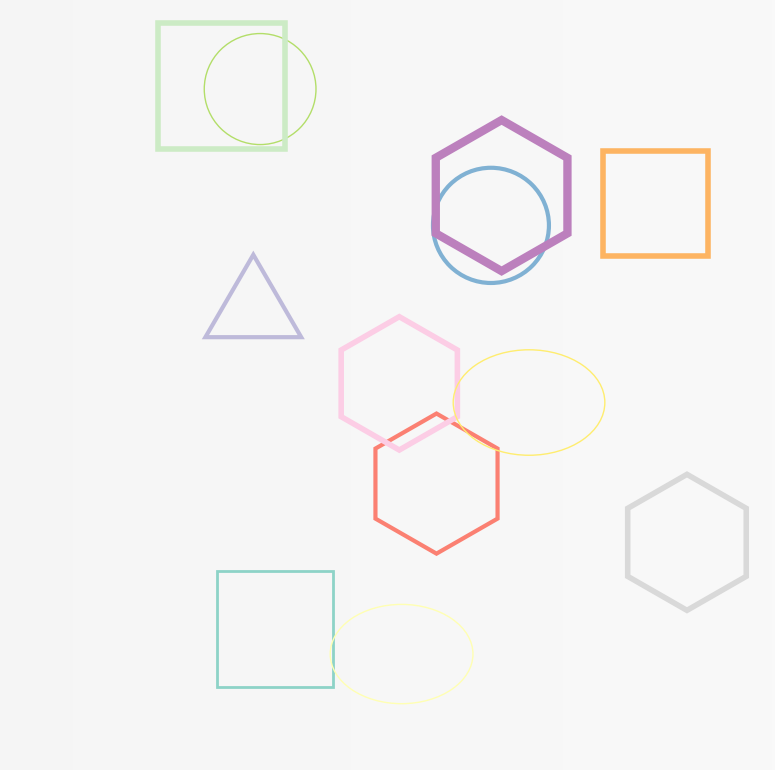[{"shape": "square", "thickness": 1, "radius": 0.38, "center": [0.355, 0.183]}, {"shape": "oval", "thickness": 0.5, "radius": 0.46, "center": [0.518, 0.151]}, {"shape": "triangle", "thickness": 1.5, "radius": 0.36, "center": [0.327, 0.598]}, {"shape": "hexagon", "thickness": 1.5, "radius": 0.45, "center": [0.563, 0.372]}, {"shape": "circle", "thickness": 1.5, "radius": 0.37, "center": [0.633, 0.707]}, {"shape": "square", "thickness": 2, "radius": 0.34, "center": [0.845, 0.736]}, {"shape": "circle", "thickness": 0.5, "radius": 0.36, "center": [0.336, 0.884]}, {"shape": "hexagon", "thickness": 2, "radius": 0.43, "center": [0.515, 0.502]}, {"shape": "hexagon", "thickness": 2, "radius": 0.44, "center": [0.886, 0.296]}, {"shape": "hexagon", "thickness": 3, "radius": 0.49, "center": [0.647, 0.746]}, {"shape": "square", "thickness": 2, "radius": 0.41, "center": [0.286, 0.888]}, {"shape": "oval", "thickness": 0.5, "radius": 0.49, "center": [0.683, 0.477]}]